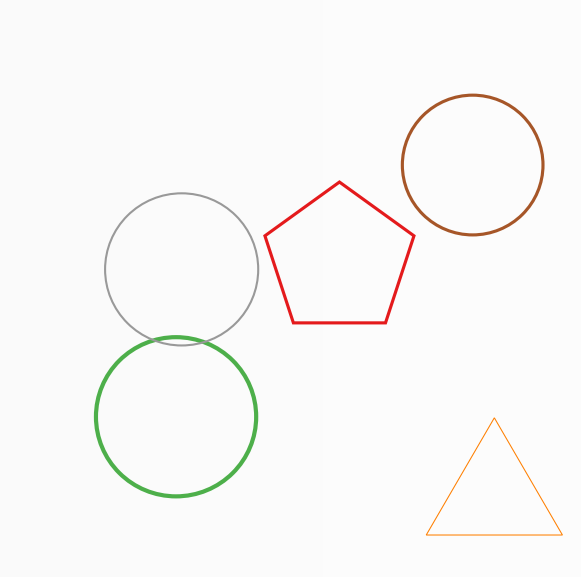[{"shape": "pentagon", "thickness": 1.5, "radius": 0.67, "center": [0.584, 0.549]}, {"shape": "circle", "thickness": 2, "radius": 0.69, "center": [0.303, 0.277]}, {"shape": "triangle", "thickness": 0.5, "radius": 0.68, "center": [0.85, 0.14]}, {"shape": "circle", "thickness": 1.5, "radius": 0.6, "center": [0.813, 0.713]}, {"shape": "circle", "thickness": 1, "radius": 0.66, "center": [0.313, 0.533]}]